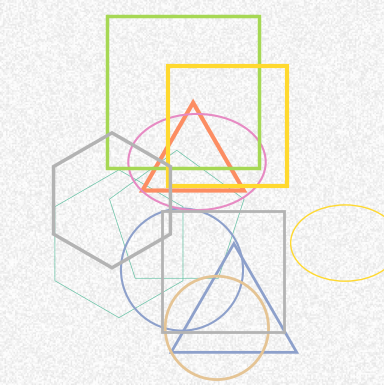[{"shape": "hexagon", "thickness": 0.5, "radius": 0.96, "center": [0.309, 0.367]}, {"shape": "pentagon", "thickness": 0.5, "radius": 0.92, "center": [0.459, 0.426]}, {"shape": "triangle", "thickness": 3, "radius": 0.76, "center": [0.502, 0.581]}, {"shape": "triangle", "thickness": 2, "radius": 0.94, "center": [0.608, 0.179]}, {"shape": "circle", "thickness": 1.5, "radius": 0.79, "center": [0.473, 0.3]}, {"shape": "oval", "thickness": 1.5, "radius": 0.89, "center": [0.512, 0.579]}, {"shape": "square", "thickness": 2.5, "radius": 0.99, "center": [0.474, 0.761]}, {"shape": "oval", "thickness": 1, "radius": 0.71, "center": [0.896, 0.369]}, {"shape": "square", "thickness": 3, "radius": 0.78, "center": [0.591, 0.672]}, {"shape": "circle", "thickness": 2, "radius": 0.67, "center": [0.563, 0.148]}, {"shape": "square", "thickness": 2, "radius": 0.79, "center": [0.579, 0.295]}, {"shape": "hexagon", "thickness": 2.5, "radius": 0.88, "center": [0.291, 0.48]}]